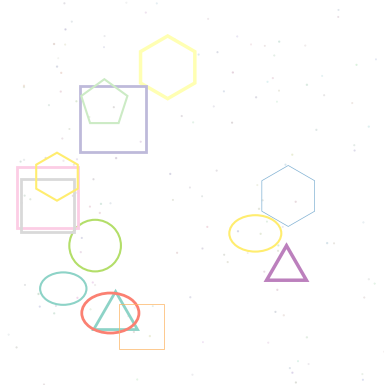[{"shape": "triangle", "thickness": 2, "radius": 0.33, "center": [0.3, 0.177]}, {"shape": "oval", "thickness": 1.5, "radius": 0.3, "center": [0.164, 0.25]}, {"shape": "hexagon", "thickness": 2.5, "radius": 0.41, "center": [0.436, 0.825]}, {"shape": "square", "thickness": 2, "radius": 0.43, "center": [0.294, 0.69]}, {"shape": "oval", "thickness": 2, "radius": 0.37, "center": [0.287, 0.187]}, {"shape": "hexagon", "thickness": 0.5, "radius": 0.4, "center": [0.749, 0.491]}, {"shape": "square", "thickness": 0.5, "radius": 0.29, "center": [0.368, 0.152]}, {"shape": "circle", "thickness": 1.5, "radius": 0.34, "center": [0.247, 0.362]}, {"shape": "square", "thickness": 2, "radius": 0.4, "center": [0.123, 0.486]}, {"shape": "square", "thickness": 2, "radius": 0.35, "center": [0.123, 0.466]}, {"shape": "triangle", "thickness": 2.5, "radius": 0.3, "center": [0.744, 0.302]}, {"shape": "pentagon", "thickness": 1.5, "radius": 0.32, "center": [0.271, 0.731]}, {"shape": "oval", "thickness": 1.5, "radius": 0.34, "center": [0.663, 0.394]}, {"shape": "hexagon", "thickness": 1.5, "radius": 0.31, "center": [0.148, 0.541]}]